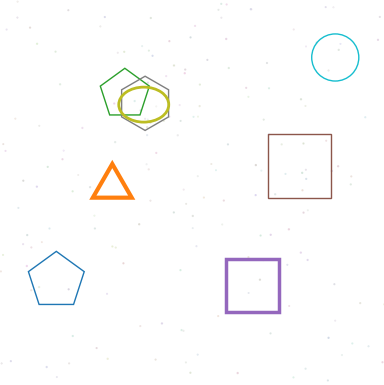[{"shape": "pentagon", "thickness": 1, "radius": 0.38, "center": [0.146, 0.271]}, {"shape": "triangle", "thickness": 3, "radius": 0.29, "center": [0.292, 0.516]}, {"shape": "pentagon", "thickness": 1, "radius": 0.33, "center": [0.324, 0.756]}, {"shape": "square", "thickness": 2.5, "radius": 0.34, "center": [0.655, 0.259]}, {"shape": "square", "thickness": 1, "radius": 0.41, "center": [0.777, 0.569]}, {"shape": "hexagon", "thickness": 1, "radius": 0.35, "center": [0.377, 0.732]}, {"shape": "oval", "thickness": 2, "radius": 0.32, "center": [0.373, 0.728]}, {"shape": "circle", "thickness": 1, "radius": 0.31, "center": [0.871, 0.851]}]